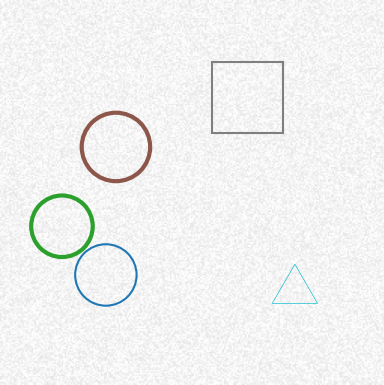[{"shape": "circle", "thickness": 1.5, "radius": 0.4, "center": [0.275, 0.286]}, {"shape": "circle", "thickness": 3, "radius": 0.4, "center": [0.161, 0.412]}, {"shape": "circle", "thickness": 3, "radius": 0.44, "center": [0.301, 0.618]}, {"shape": "square", "thickness": 1.5, "radius": 0.46, "center": [0.643, 0.746]}, {"shape": "triangle", "thickness": 0.5, "radius": 0.34, "center": [0.766, 0.246]}]